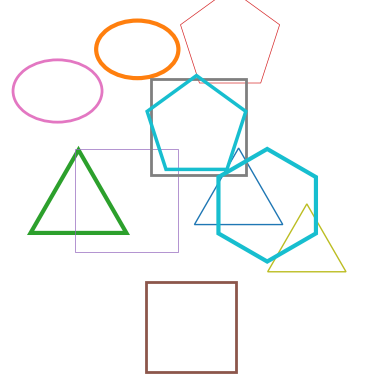[{"shape": "triangle", "thickness": 1, "radius": 0.66, "center": [0.62, 0.483]}, {"shape": "oval", "thickness": 3, "radius": 0.53, "center": [0.357, 0.872]}, {"shape": "triangle", "thickness": 3, "radius": 0.72, "center": [0.204, 0.467]}, {"shape": "pentagon", "thickness": 0.5, "radius": 0.68, "center": [0.598, 0.894]}, {"shape": "square", "thickness": 0.5, "radius": 0.67, "center": [0.328, 0.48]}, {"shape": "square", "thickness": 2, "radius": 0.58, "center": [0.497, 0.152]}, {"shape": "oval", "thickness": 2, "radius": 0.58, "center": [0.149, 0.764]}, {"shape": "square", "thickness": 2, "radius": 0.62, "center": [0.515, 0.671]}, {"shape": "triangle", "thickness": 1, "radius": 0.59, "center": [0.797, 0.353]}, {"shape": "hexagon", "thickness": 3, "radius": 0.73, "center": [0.694, 0.467]}, {"shape": "pentagon", "thickness": 2.5, "radius": 0.67, "center": [0.51, 0.669]}]